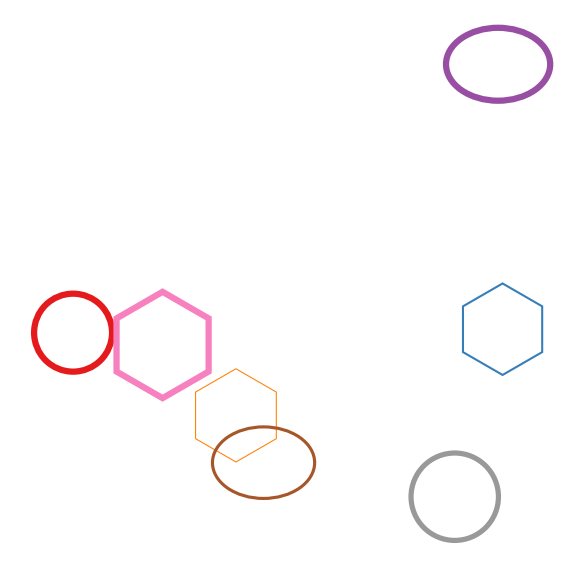[{"shape": "circle", "thickness": 3, "radius": 0.34, "center": [0.127, 0.423]}, {"shape": "hexagon", "thickness": 1, "radius": 0.4, "center": [0.87, 0.429]}, {"shape": "oval", "thickness": 3, "radius": 0.45, "center": [0.863, 0.888]}, {"shape": "hexagon", "thickness": 0.5, "radius": 0.4, "center": [0.409, 0.28]}, {"shape": "oval", "thickness": 1.5, "radius": 0.44, "center": [0.456, 0.198]}, {"shape": "hexagon", "thickness": 3, "radius": 0.46, "center": [0.282, 0.402]}, {"shape": "circle", "thickness": 2.5, "radius": 0.38, "center": [0.787, 0.139]}]